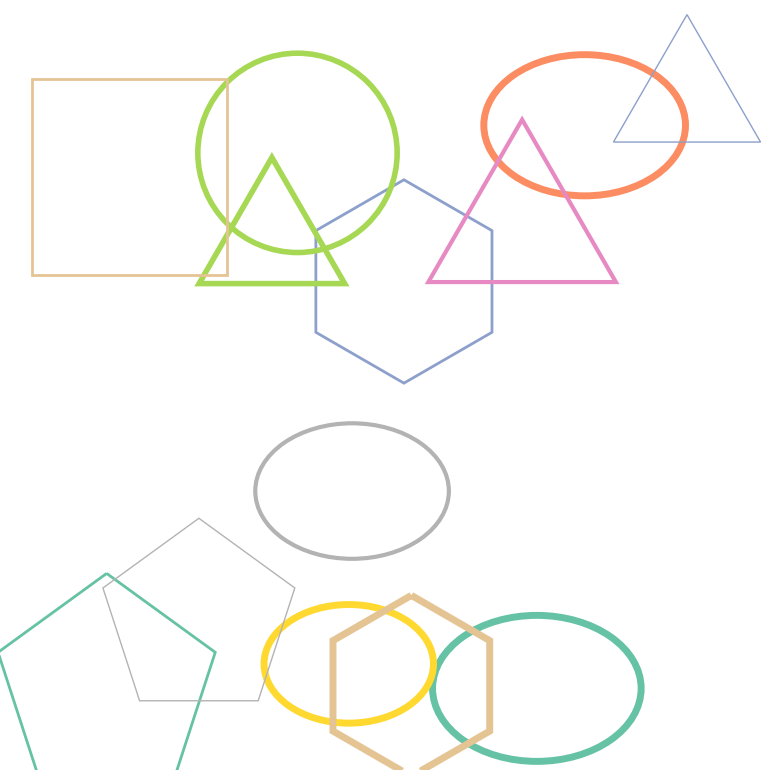[{"shape": "oval", "thickness": 2.5, "radius": 0.68, "center": [0.697, 0.106]}, {"shape": "pentagon", "thickness": 1, "radius": 0.74, "center": [0.139, 0.107]}, {"shape": "oval", "thickness": 2.5, "radius": 0.65, "center": [0.759, 0.837]}, {"shape": "triangle", "thickness": 0.5, "radius": 0.55, "center": [0.892, 0.871]}, {"shape": "hexagon", "thickness": 1, "radius": 0.66, "center": [0.525, 0.634]}, {"shape": "triangle", "thickness": 1.5, "radius": 0.7, "center": [0.678, 0.704]}, {"shape": "triangle", "thickness": 2, "radius": 0.55, "center": [0.353, 0.686]}, {"shape": "circle", "thickness": 2, "radius": 0.65, "center": [0.386, 0.801]}, {"shape": "oval", "thickness": 2.5, "radius": 0.55, "center": [0.453, 0.138]}, {"shape": "hexagon", "thickness": 2.5, "radius": 0.59, "center": [0.534, 0.109]}, {"shape": "square", "thickness": 1, "radius": 0.64, "center": [0.168, 0.77]}, {"shape": "pentagon", "thickness": 0.5, "radius": 0.66, "center": [0.258, 0.196]}, {"shape": "oval", "thickness": 1.5, "radius": 0.63, "center": [0.457, 0.362]}]